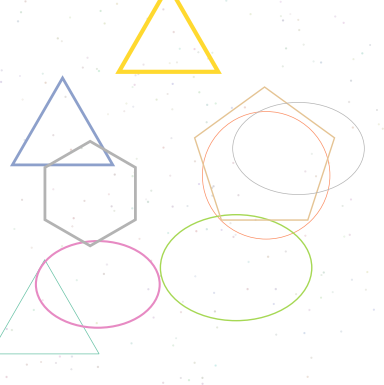[{"shape": "triangle", "thickness": 0.5, "radius": 0.82, "center": [0.116, 0.162]}, {"shape": "circle", "thickness": 0.5, "radius": 0.83, "center": [0.691, 0.545]}, {"shape": "triangle", "thickness": 2, "radius": 0.75, "center": [0.163, 0.647]}, {"shape": "oval", "thickness": 1.5, "radius": 0.8, "center": [0.254, 0.261]}, {"shape": "oval", "thickness": 1, "radius": 0.98, "center": [0.613, 0.305]}, {"shape": "triangle", "thickness": 3, "radius": 0.74, "center": [0.438, 0.888]}, {"shape": "pentagon", "thickness": 1, "radius": 0.95, "center": [0.687, 0.583]}, {"shape": "oval", "thickness": 0.5, "radius": 0.85, "center": [0.775, 0.614]}, {"shape": "hexagon", "thickness": 2, "radius": 0.68, "center": [0.234, 0.497]}]